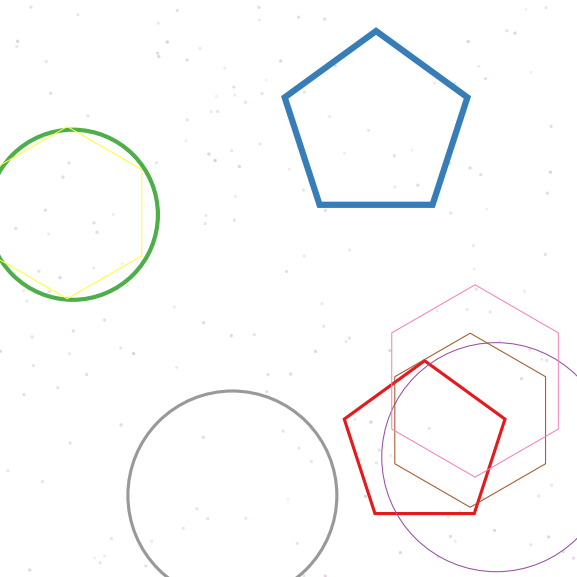[{"shape": "pentagon", "thickness": 1.5, "radius": 0.73, "center": [0.735, 0.228]}, {"shape": "pentagon", "thickness": 3, "radius": 0.83, "center": [0.651, 0.779]}, {"shape": "circle", "thickness": 2, "radius": 0.74, "center": [0.126, 0.627]}, {"shape": "circle", "thickness": 0.5, "radius": 0.99, "center": [0.859, 0.207]}, {"shape": "hexagon", "thickness": 0.5, "radius": 0.75, "center": [0.116, 0.631]}, {"shape": "hexagon", "thickness": 0.5, "radius": 0.75, "center": [0.814, 0.271]}, {"shape": "hexagon", "thickness": 0.5, "radius": 0.83, "center": [0.823, 0.339]}, {"shape": "circle", "thickness": 1.5, "radius": 0.9, "center": [0.402, 0.141]}]